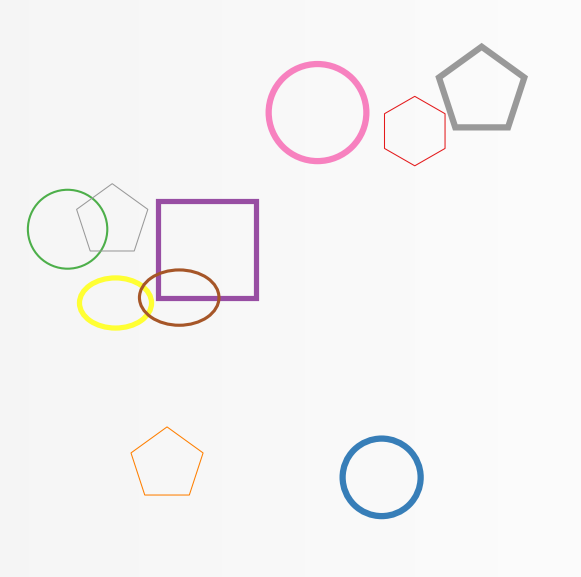[{"shape": "hexagon", "thickness": 0.5, "radius": 0.3, "center": [0.714, 0.772]}, {"shape": "circle", "thickness": 3, "radius": 0.34, "center": [0.657, 0.173]}, {"shape": "circle", "thickness": 1, "radius": 0.34, "center": [0.116, 0.602]}, {"shape": "square", "thickness": 2.5, "radius": 0.42, "center": [0.356, 0.567]}, {"shape": "pentagon", "thickness": 0.5, "radius": 0.33, "center": [0.287, 0.195]}, {"shape": "oval", "thickness": 2.5, "radius": 0.31, "center": [0.199, 0.474]}, {"shape": "oval", "thickness": 1.5, "radius": 0.34, "center": [0.308, 0.484]}, {"shape": "circle", "thickness": 3, "radius": 0.42, "center": [0.546, 0.804]}, {"shape": "pentagon", "thickness": 0.5, "radius": 0.32, "center": [0.193, 0.617]}, {"shape": "pentagon", "thickness": 3, "radius": 0.39, "center": [0.829, 0.841]}]